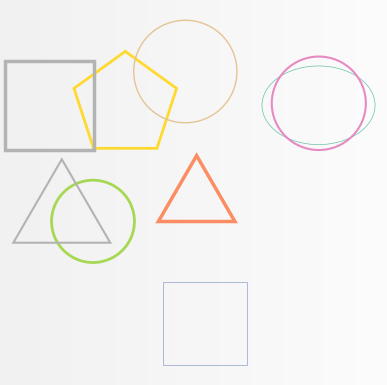[{"shape": "oval", "thickness": 0.5, "radius": 0.73, "center": [0.822, 0.727]}, {"shape": "triangle", "thickness": 2.5, "radius": 0.57, "center": [0.507, 0.482]}, {"shape": "square", "thickness": 0.5, "radius": 0.54, "center": [0.53, 0.16]}, {"shape": "circle", "thickness": 1.5, "radius": 0.61, "center": [0.823, 0.732]}, {"shape": "circle", "thickness": 2, "radius": 0.53, "center": [0.24, 0.425]}, {"shape": "pentagon", "thickness": 2, "radius": 0.7, "center": [0.323, 0.727]}, {"shape": "circle", "thickness": 1, "radius": 0.67, "center": [0.478, 0.814]}, {"shape": "triangle", "thickness": 1.5, "radius": 0.72, "center": [0.159, 0.442]}, {"shape": "square", "thickness": 2.5, "radius": 0.57, "center": [0.127, 0.726]}]